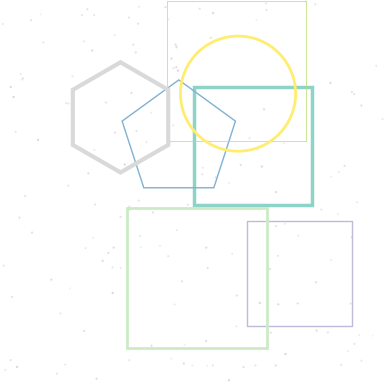[{"shape": "square", "thickness": 2.5, "radius": 0.76, "center": [0.658, 0.62]}, {"shape": "square", "thickness": 1, "radius": 0.68, "center": [0.779, 0.29]}, {"shape": "pentagon", "thickness": 1, "radius": 0.77, "center": [0.464, 0.638]}, {"shape": "square", "thickness": 0.5, "radius": 0.91, "center": [0.614, 0.816]}, {"shape": "hexagon", "thickness": 3, "radius": 0.72, "center": [0.313, 0.695]}, {"shape": "square", "thickness": 2, "radius": 0.91, "center": [0.511, 0.277]}, {"shape": "circle", "thickness": 2, "radius": 0.75, "center": [0.618, 0.757]}]